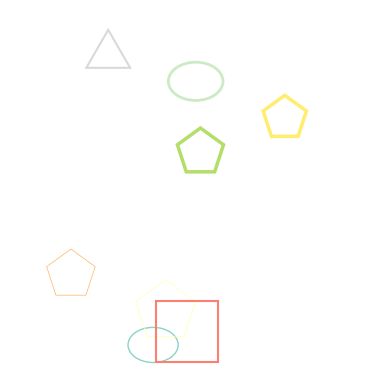[{"shape": "oval", "thickness": 1, "radius": 0.33, "center": [0.398, 0.104]}, {"shape": "pentagon", "thickness": 0.5, "radius": 0.41, "center": [0.43, 0.191]}, {"shape": "square", "thickness": 1.5, "radius": 0.4, "center": [0.485, 0.138]}, {"shape": "pentagon", "thickness": 0.5, "radius": 0.33, "center": [0.184, 0.287]}, {"shape": "pentagon", "thickness": 2.5, "radius": 0.31, "center": [0.521, 0.605]}, {"shape": "triangle", "thickness": 1.5, "radius": 0.33, "center": [0.281, 0.857]}, {"shape": "oval", "thickness": 2, "radius": 0.35, "center": [0.508, 0.789]}, {"shape": "pentagon", "thickness": 2.5, "radius": 0.29, "center": [0.74, 0.693]}]